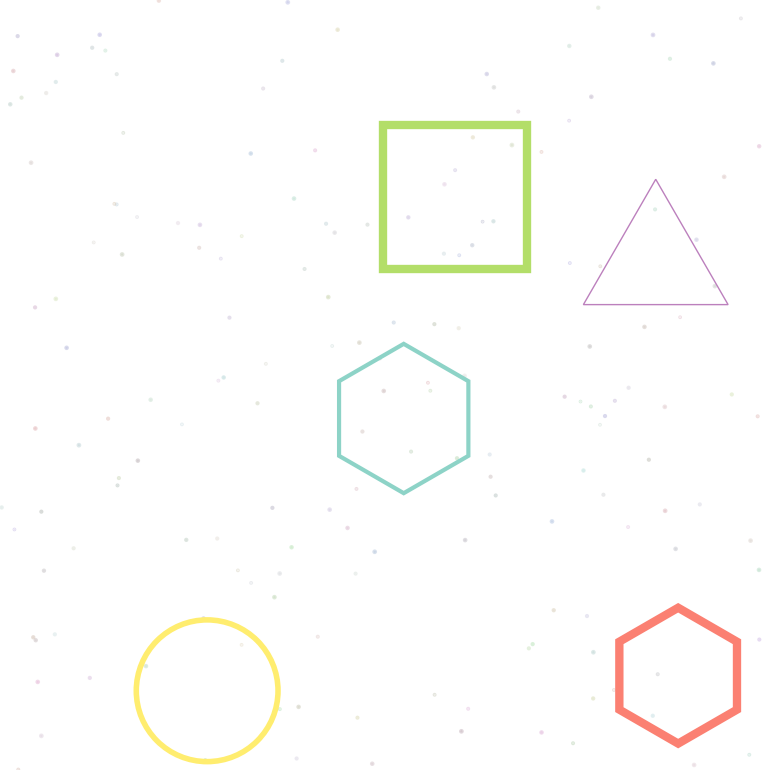[{"shape": "hexagon", "thickness": 1.5, "radius": 0.48, "center": [0.524, 0.456]}, {"shape": "hexagon", "thickness": 3, "radius": 0.44, "center": [0.881, 0.123]}, {"shape": "square", "thickness": 3, "radius": 0.47, "center": [0.59, 0.744]}, {"shape": "triangle", "thickness": 0.5, "radius": 0.54, "center": [0.852, 0.659]}, {"shape": "circle", "thickness": 2, "radius": 0.46, "center": [0.269, 0.103]}]